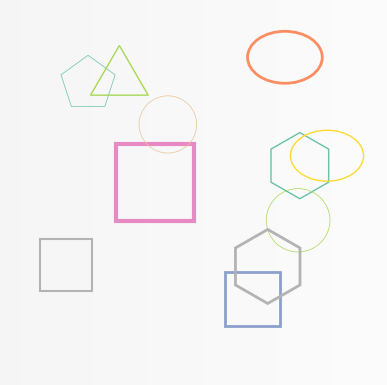[{"shape": "hexagon", "thickness": 1, "radius": 0.43, "center": [0.774, 0.57]}, {"shape": "pentagon", "thickness": 0.5, "radius": 0.37, "center": [0.227, 0.783]}, {"shape": "oval", "thickness": 2, "radius": 0.48, "center": [0.735, 0.851]}, {"shape": "square", "thickness": 2, "radius": 0.35, "center": [0.652, 0.223]}, {"shape": "square", "thickness": 3, "radius": 0.5, "center": [0.4, 0.527]}, {"shape": "triangle", "thickness": 1, "radius": 0.43, "center": [0.308, 0.796]}, {"shape": "circle", "thickness": 0.5, "radius": 0.41, "center": [0.769, 0.428]}, {"shape": "oval", "thickness": 1, "radius": 0.47, "center": [0.844, 0.596]}, {"shape": "circle", "thickness": 0.5, "radius": 0.37, "center": [0.433, 0.677]}, {"shape": "square", "thickness": 1.5, "radius": 0.33, "center": [0.171, 0.312]}, {"shape": "hexagon", "thickness": 2, "radius": 0.48, "center": [0.691, 0.308]}]